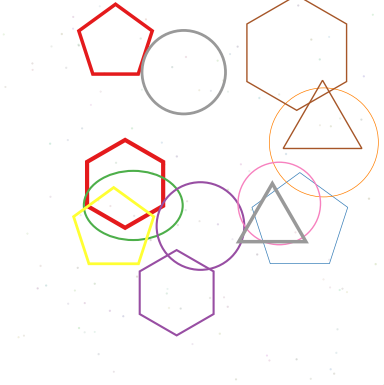[{"shape": "pentagon", "thickness": 2.5, "radius": 0.5, "center": [0.3, 0.889]}, {"shape": "hexagon", "thickness": 3, "radius": 0.57, "center": [0.325, 0.522]}, {"shape": "pentagon", "thickness": 0.5, "radius": 0.65, "center": [0.779, 0.421]}, {"shape": "oval", "thickness": 1.5, "radius": 0.64, "center": [0.346, 0.466]}, {"shape": "circle", "thickness": 1.5, "radius": 0.57, "center": [0.521, 0.413]}, {"shape": "hexagon", "thickness": 1.5, "radius": 0.55, "center": [0.459, 0.24]}, {"shape": "circle", "thickness": 0.5, "radius": 0.71, "center": [0.841, 0.63]}, {"shape": "pentagon", "thickness": 2, "radius": 0.55, "center": [0.295, 0.403]}, {"shape": "triangle", "thickness": 1, "radius": 0.59, "center": [0.838, 0.673]}, {"shape": "hexagon", "thickness": 1, "radius": 0.75, "center": [0.771, 0.863]}, {"shape": "circle", "thickness": 1, "radius": 0.54, "center": [0.725, 0.472]}, {"shape": "circle", "thickness": 2, "radius": 0.54, "center": [0.477, 0.813]}, {"shape": "triangle", "thickness": 2.5, "radius": 0.5, "center": [0.707, 0.423]}]